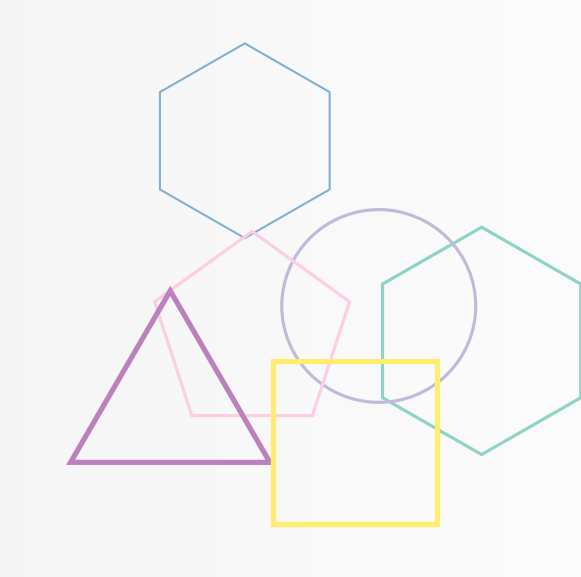[{"shape": "hexagon", "thickness": 1.5, "radius": 0.98, "center": [0.829, 0.409]}, {"shape": "circle", "thickness": 1.5, "radius": 0.83, "center": [0.652, 0.469]}, {"shape": "hexagon", "thickness": 1, "radius": 0.84, "center": [0.421, 0.755]}, {"shape": "pentagon", "thickness": 1.5, "radius": 0.88, "center": [0.434, 0.422]}, {"shape": "triangle", "thickness": 2.5, "radius": 0.99, "center": [0.293, 0.298]}, {"shape": "square", "thickness": 2.5, "radius": 0.71, "center": [0.611, 0.232]}]